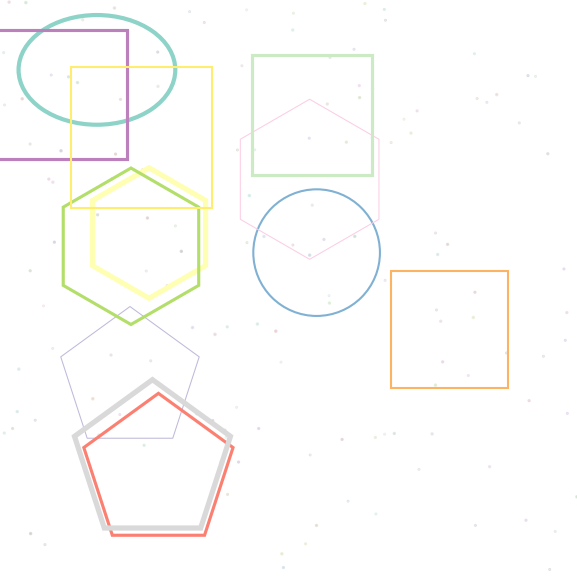[{"shape": "oval", "thickness": 2, "radius": 0.68, "center": [0.168, 0.878]}, {"shape": "hexagon", "thickness": 2.5, "radius": 0.56, "center": [0.258, 0.596]}, {"shape": "pentagon", "thickness": 0.5, "radius": 0.63, "center": [0.225, 0.342]}, {"shape": "pentagon", "thickness": 1.5, "radius": 0.68, "center": [0.274, 0.182]}, {"shape": "circle", "thickness": 1, "radius": 0.55, "center": [0.548, 0.562]}, {"shape": "square", "thickness": 1, "radius": 0.51, "center": [0.779, 0.428]}, {"shape": "hexagon", "thickness": 1.5, "radius": 0.68, "center": [0.227, 0.573]}, {"shape": "hexagon", "thickness": 0.5, "radius": 0.69, "center": [0.536, 0.689]}, {"shape": "pentagon", "thickness": 2.5, "radius": 0.71, "center": [0.264, 0.2]}, {"shape": "square", "thickness": 1.5, "radius": 0.56, "center": [0.108, 0.835]}, {"shape": "square", "thickness": 1.5, "radius": 0.52, "center": [0.54, 0.8]}, {"shape": "square", "thickness": 1, "radius": 0.61, "center": [0.245, 0.761]}]